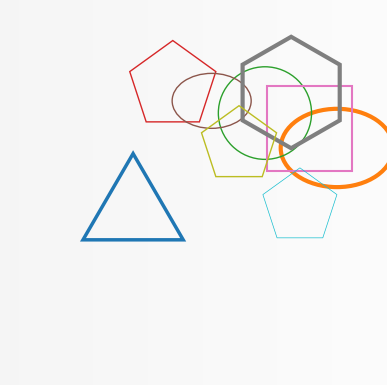[{"shape": "triangle", "thickness": 2.5, "radius": 0.75, "center": [0.343, 0.452]}, {"shape": "oval", "thickness": 3, "radius": 0.73, "center": [0.87, 0.616]}, {"shape": "circle", "thickness": 1, "radius": 0.6, "center": [0.684, 0.706]}, {"shape": "pentagon", "thickness": 1, "radius": 0.58, "center": [0.446, 0.778]}, {"shape": "oval", "thickness": 1, "radius": 0.51, "center": [0.546, 0.738]}, {"shape": "square", "thickness": 1.5, "radius": 0.55, "center": [0.8, 0.666]}, {"shape": "hexagon", "thickness": 3, "radius": 0.72, "center": [0.751, 0.76]}, {"shape": "pentagon", "thickness": 1, "radius": 0.51, "center": [0.617, 0.624]}, {"shape": "pentagon", "thickness": 0.5, "radius": 0.5, "center": [0.774, 0.464]}]